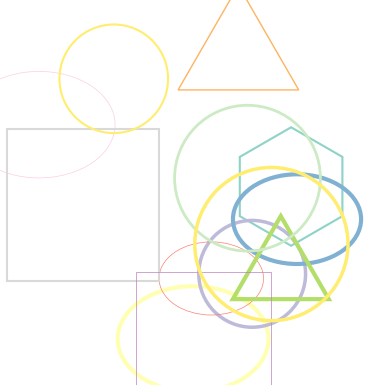[{"shape": "hexagon", "thickness": 1.5, "radius": 0.77, "center": [0.756, 0.516]}, {"shape": "oval", "thickness": 3, "radius": 0.98, "center": [0.501, 0.12]}, {"shape": "circle", "thickness": 2.5, "radius": 0.69, "center": [0.655, 0.289]}, {"shape": "oval", "thickness": 0.5, "radius": 0.68, "center": [0.549, 0.277]}, {"shape": "oval", "thickness": 3, "radius": 0.83, "center": [0.772, 0.431]}, {"shape": "triangle", "thickness": 1, "radius": 0.9, "center": [0.619, 0.857]}, {"shape": "triangle", "thickness": 3, "radius": 0.72, "center": [0.729, 0.295]}, {"shape": "oval", "thickness": 0.5, "radius": 0.99, "center": [0.101, 0.676]}, {"shape": "square", "thickness": 1.5, "radius": 0.99, "center": [0.216, 0.467]}, {"shape": "square", "thickness": 0.5, "radius": 0.88, "center": [0.529, 0.118]}, {"shape": "circle", "thickness": 2, "radius": 0.95, "center": [0.643, 0.537]}, {"shape": "circle", "thickness": 1.5, "radius": 0.71, "center": [0.295, 0.795]}, {"shape": "circle", "thickness": 2.5, "radius": 0.99, "center": [0.705, 0.366]}]